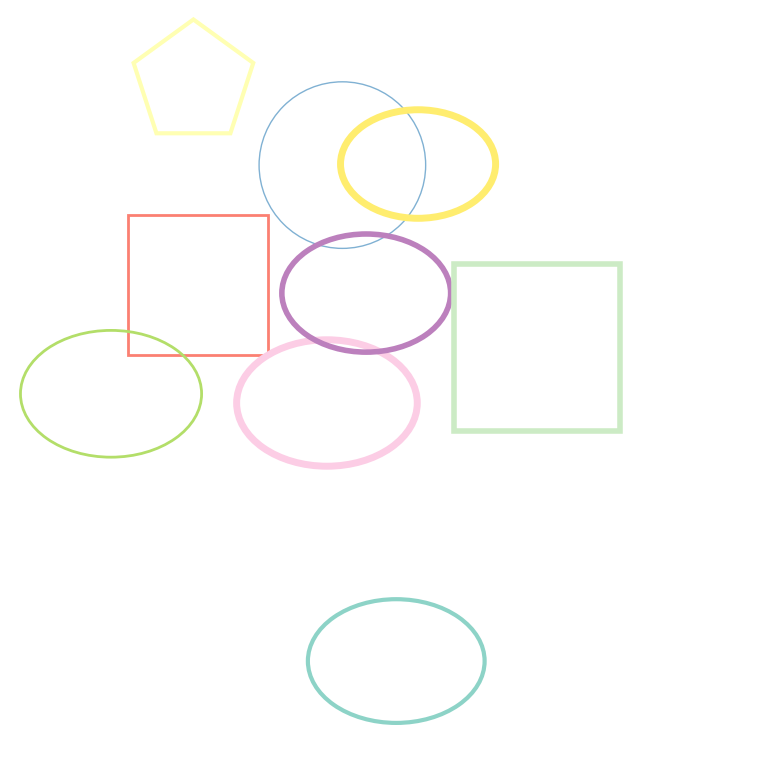[{"shape": "oval", "thickness": 1.5, "radius": 0.57, "center": [0.515, 0.141]}, {"shape": "pentagon", "thickness": 1.5, "radius": 0.41, "center": [0.251, 0.893]}, {"shape": "square", "thickness": 1, "radius": 0.46, "center": [0.257, 0.63]}, {"shape": "circle", "thickness": 0.5, "radius": 0.54, "center": [0.445, 0.786]}, {"shape": "oval", "thickness": 1, "radius": 0.59, "center": [0.144, 0.489]}, {"shape": "oval", "thickness": 2.5, "radius": 0.59, "center": [0.425, 0.477]}, {"shape": "oval", "thickness": 2, "radius": 0.55, "center": [0.476, 0.619]}, {"shape": "square", "thickness": 2, "radius": 0.54, "center": [0.697, 0.549]}, {"shape": "oval", "thickness": 2.5, "radius": 0.5, "center": [0.543, 0.787]}]